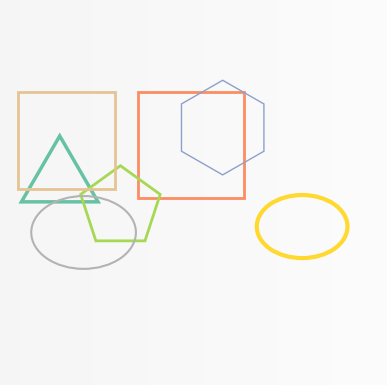[{"shape": "triangle", "thickness": 2.5, "radius": 0.57, "center": [0.154, 0.533]}, {"shape": "square", "thickness": 2, "radius": 0.69, "center": [0.492, 0.623]}, {"shape": "hexagon", "thickness": 1, "radius": 0.61, "center": [0.575, 0.669]}, {"shape": "pentagon", "thickness": 2, "radius": 0.54, "center": [0.311, 0.462]}, {"shape": "oval", "thickness": 3, "radius": 0.59, "center": [0.78, 0.412]}, {"shape": "square", "thickness": 2, "radius": 0.63, "center": [0.171, 0.635]}, {"shape": "oval", "thickness": 1.5, "radius": 0.68, "center": [0.216, 0.396]}]